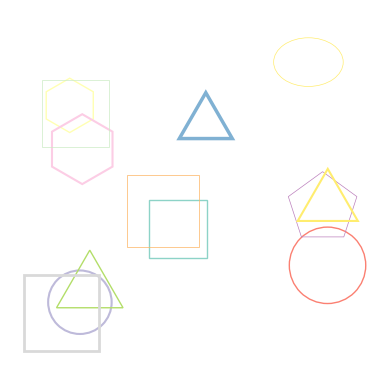[{"shape": "square", "thickness": 1, "radius": 0.37, "center": [0.462, 0.406]}, {"shape": "hexagon", "thickness": 1, "radius": 0.35, "center": [0.181, 0.726]}, {"shape": "circle", "thickness": 1.5, "radius": 0.41, "center": [0.208, 0.215]}, {"shape": "circle", "thickness": 1, "radius": 0.5, "center": [0.851, 0.311]}, {"shape": "triangle", "thickness": 2.5, "radius": 0.4, "center": [0.535, 0.68]}, {"shape": "square", "thickness": 0.5, "radius": 0.47, "center": [0.424, 0.451]}, {"shape": "triangle", "thickness": 1, "radius": 0.5, "center": [0.233, 0.25]}, {"shape": "hexagon", "thickness": 1.5, "radius": 0.45, "center": [0.214, 0.613]}, {"shape": "square", "thickness": 2, "radius": 0.49, "center": [0.16, 0.187]}, {"shape": "pentagon", "thickness": 0.5, "radius": 0.47, "center": [0.838, 0.46]}, {"shape": "square", "thickness": 0.5, "radius": 0.44, "center": [0.196, 0.704]}, {"shape": "oval", "thickness": 0.5, "radius": 0.45, "center": [0.801, 0.839]}, {"shape": "triangle", "thickness": 1.5, "radius": 0.45, "center": [0.851, 0.471]}]